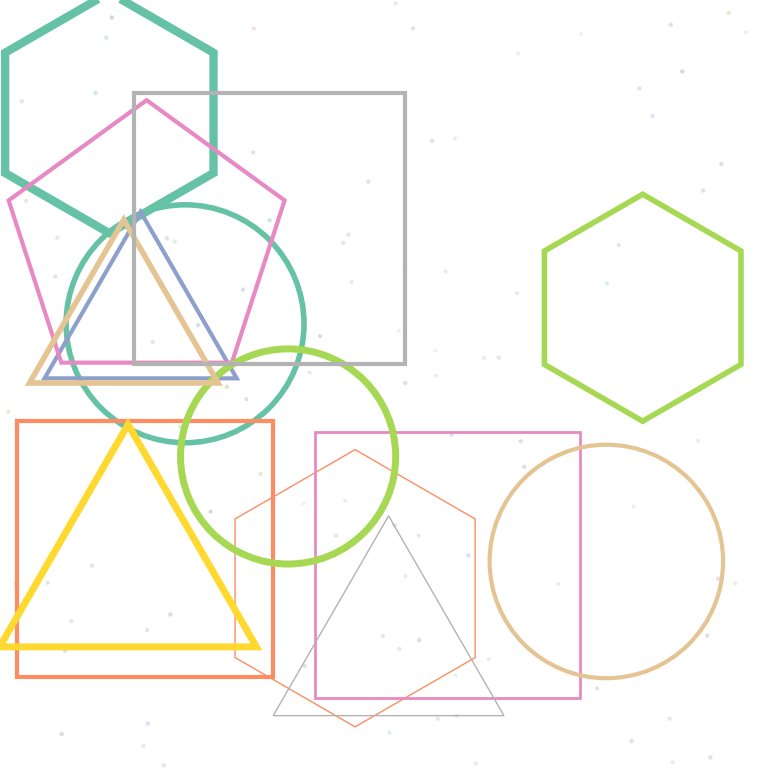[{"shape": "hexagon", "thickness": 3, "radius": 0.78, "center": [0.142, 0.853]}, {"shape": "circle", "thickness": 2, "radius": 0.77, "center": [0.24, 0.58]}, {"shape": "hexagon", "thickness": 0.5, "radius": 0.9, "center": [0.461, 0.236]}, {"shape": "square", "thickness": 1.5, "radius": 0.83, "center": [0.188, 0.287]}, {"shape": "triangle", "thickness": 1.5, "radius": 0.72, "center": [0.183, 0.581]}, {"shape": "square", "thickness": 1, "radius": 0.86, "center": [0.581, 0.267]}, {"shape": "pentagon", "thickness": 1.5, "radius": 0.94, "center": [0.19, 0.681]}, {"shape": "circle", "thickness": 2.5, "radius": 0.7, "center": [0.374, 0.407]}, {"shape": "hexagon", "thickness": 2, "radius": 0.74, "center": [0.835, 0.6]}, {"shape": "triangle", "thickness": 2.5, "radius": 0.96, "center": [0.166, 0.256]}, {"shape": "triangle", "thickness": 2, "radius": 0.71, "center": [0.161, 0.573]}, {"shape": "circle", "thickness": 1.5, "radius": 0.76, "center": [0.787, 0.271]}, {"shape": "square", "thickness": 1.5, "radius": 0.88, "center": [0.35, 0.704]}, {"shape": "triangle", "thickness": 0.5, "radius": 0.86, "center": [0.505, 0.157]}]